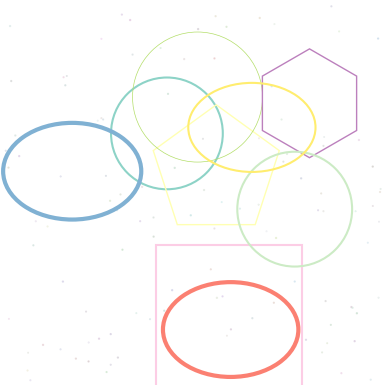[{"shape": "circle", "thickness": 1.5, "radius": 0.73, "center": [0.434, 0.654]}, {"shape": "pentagon", "thickness": 1, "radius": 0.86, "center": [0.562, 0.556]}, {"shape": "oval", "thickness": 3, "radius": 0.88, "center": [0.599, 0.144]}, {"shape": "oval", "thickness": 3, "radius": 0.9, "center": [0.188, 0.555]}, {"shape": "circle", "thickness": 0.5, "radius": 0.84, "center": [0.513, 0.748]}, {"shape": "square", "thickness": 1.5, "radius": 0.95, "center": [0.594, 0.173]}, {"shape": "hexagon", "thickness": 1, "radius": 0.71, "center": [0.804, 0.732]}, {"shape": "circle", "thickness": 1.5, "radius": 0.75, "center": [0.765, 0.457]}, {"shape": "oval", "thickness": 1.5, "radius": 0.83, "center": [0.654, 0.669]}]